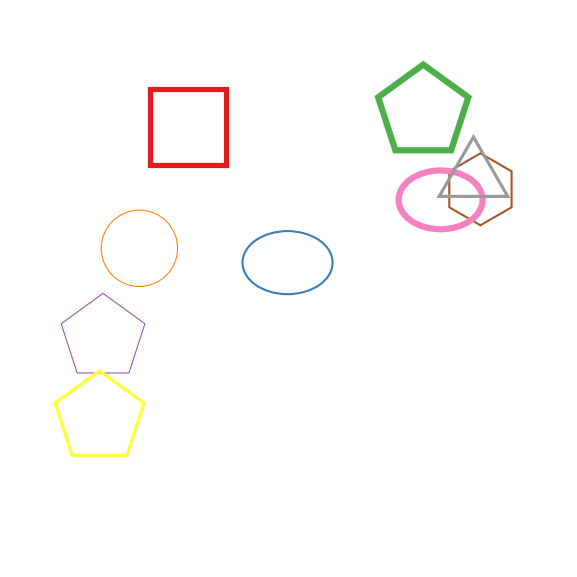[{"shape": "square", "thickness": 2.5, "radius": 0.33, "center": [0.325, 0.779]}, {"shape": "oval", "thickness": 1, "radius": 0.39, "center": [0.498, 0.544]}, {"shape": "pentagon", "thickness": 3, "radius": 0.41, "center": [0.733, 0.805]}, {"shape": "pentagon", "thickness": 0.5, "radius": 0.38, "center": [0.178, 0.415]}, {"shape": "circle", "thickness": 0.5, "radius": 0.33, "center": [0.241, 0.569]}, {"shape": "pentagon", "thickness": 1.5, "radius": 0.4, "center": [0.172, 0.276]}, {"shape": "hexagon", "thickness": 1, "radius": 0.31, "center": [0.832, 0.671]}, {"shape": "oval", "thickness": 3, "radius": 0.36, "center": [0.763, 0.653]}, {"shape": "triangle", "thickness": 1.5, "radius": 0.34, "center": [0.82, 0.693]}]